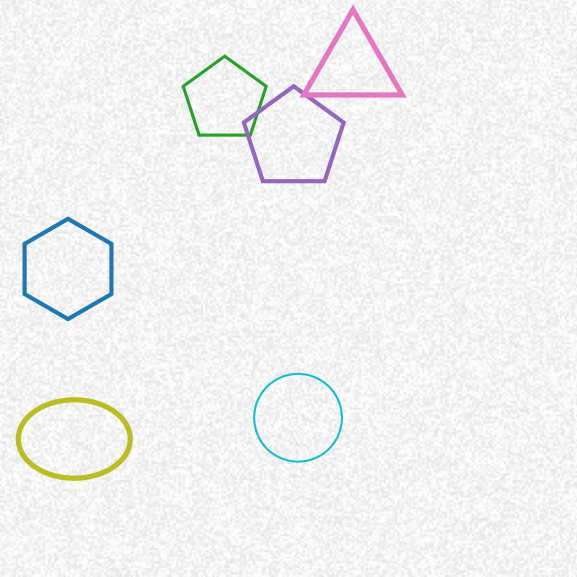[{"shape": "hexagon", "thickness": 2, "radius": 0.43, "center": [0.118, 0.533]}, {"shape": "pentagon", "thickness": 1.5, "radius": 0.38, "center": [0.389, 0.826]}, {"shape": "pentagon", "thickness": 2, "radius": 0.45, "center": [0.509, 0.759]}, {"shape": "triangle", "thickness": 2.5, "radius": 0.49, "center": [0.611, 0.884]}, {"shape": "oval", "thickness": 2.5, "radius": 0.48, "center": [0.129, 0.239]}, {"shape": "circle", "thickness": 1, "radius": 0.38, "center": [0.516, 0.276]}]